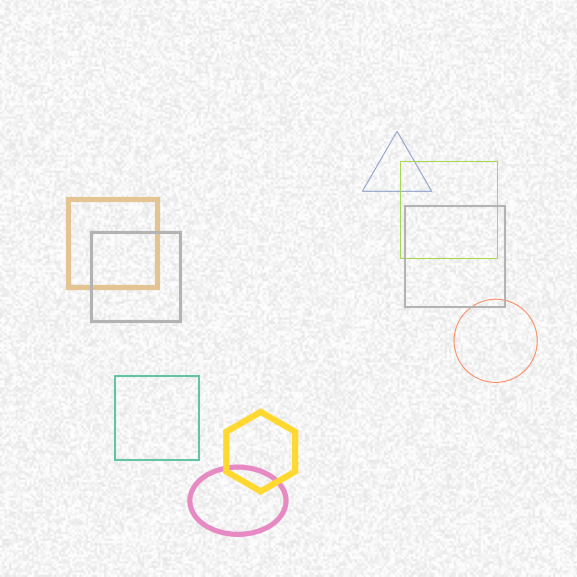[{"shape": "square", "thickness": 1, "radius": 0.36, "center": [0.272, 0.275]}, {"shape": "circle", "thickness": 0.5, "radius": 0.36, "center": [0.858, 0.409]}, {"shape": "triangle", "thickness": 0.5, "radius": 0.35, "center": [0.687, 0.703]}, {"shape": "oval", "thickness": 2.5, "radius": 0.42, "center": [0.412, 0.132]}, {"shape": "square", "thickness": 0.5, "radius": 0.42, "center": [0.776, 0.637]}, {"shape": "hexagon", "thickness": 3, "radius": 0.34, "center": [0.451, 0.217]}, {"shape": "square", "thickness": 2.5, "radius": 0.38, "center": [0.195, 0.578]}, {"shape": "square", "thickness": 1.5, "radius": 0.39, "center": [0.235, 0.521]}, {"shape": "square", "thickness": 1, "radius": 0.44, "center": [0.788, 0.555]}]